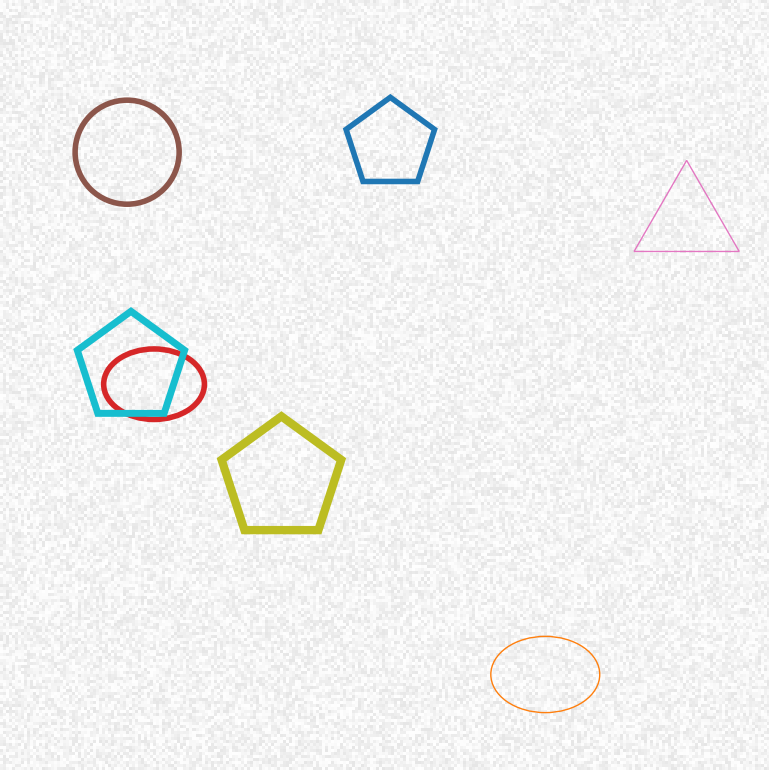[{"shape": "pentagon", "thickness": 2, "radius": 0.3, "center": [0.507, 0.813]}, {"shape": "oval", "thickness": 0.5, "radius": 0.35, "center": [0.708, 0.124]}, {"shape": "oval", "thickness": 2, "radius": 0.33, "center": [0.2, 0.501]}, {"shape": "circle", "thickness": 2, "radius": 0.34, "center": [0.165, 0.802]}, {"shape": "triangle", "thickness": 0.5, "radius": 0.39, "center": [0.892, 0.713]}, {"shape": "pentagon", "thickness": 3, "radius": 0.41, "center": [0.365, 0.378]}, {"shape": "pentagon", "thickness": 2.5, "radius": 0.37, "center": [0.17, 0.522]}]